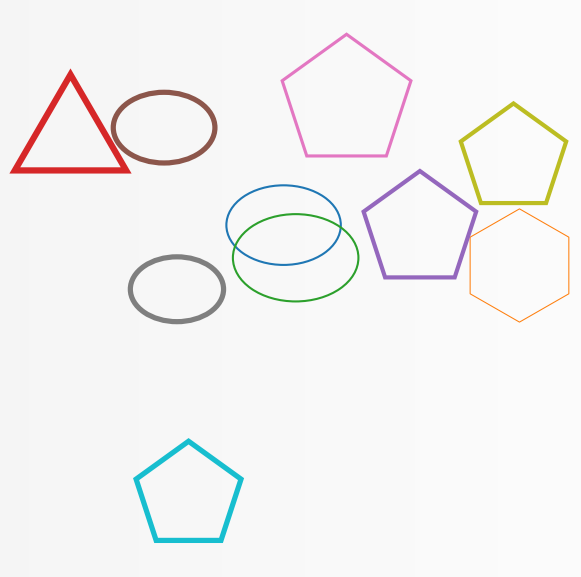[{"shape": "oval", "thickness": 1, "radius": 0.49, "center": [0.488, 0.609]}, {"shape": "hexagon", "thickness": 0.5, "radius": 0.49, "center": [0.894, 0.539]}, {"shape": "oval", "thickness": 1, "radius": 0.54, "center": [0.509, 0.553]}, {"shape": "triangle", "thickness": 3, "radius": 0.55, "center": [0.121, 0.759]}, {"shape": "pentagon", "thickness": 2, "radius": 0.51, "center": [0.722, 0.601]}, {"shape": "oval", "thickness": 2.5, "radius": 0.44, "center": [0.282, 0.778]}, {"shape": "pentagon", "thickness": 1.5, "radius": 0.58, "center": [0.596, 0.823]}, {"shape": "oval", "thickness": 2.5, "radius": 0.4, "center": [0.304, 0.498]}, {"shape": "pentagon", "thickness": 2, "radius": 0.48, "center": [0.883, 0.725]}, {"shape": "pentagon", "thickness": 2.5, "radius": 0.47, "center": [0.324, 0.14]}]